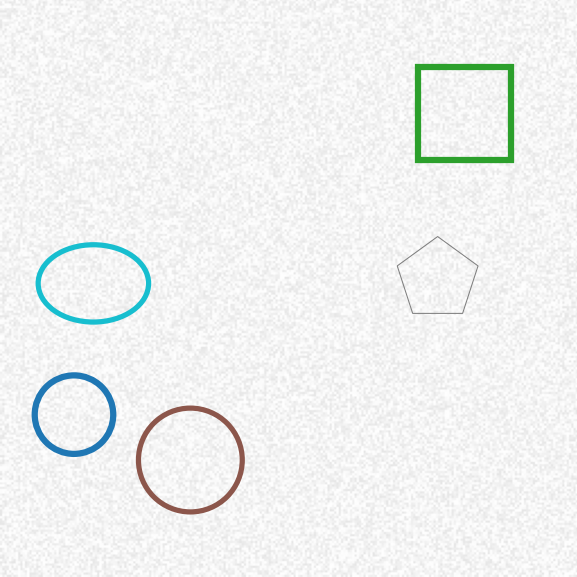[{"shape": "circle", "thickness": 3, "radius": 0.34, "center": [0.128, 0.281]}, {"shape": "square", "thickness": 3, "radius": 0.4, "center": [0.804, 0.802]}, {"shape": "circle", "thickness": 2.5, "radius": 0.45, "center": [0.33, 0.203]}, {"shape": "pentagon", "thickness": 0.5, "radius": 0.37, "center": [0.758, 0.516]}, {"shape": "oval", "thickness": 2.5, "radius": 0.48, "center": [0.162, 0.508]}]